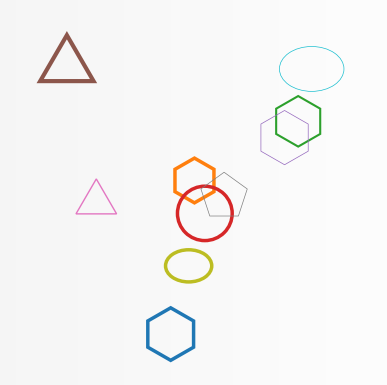[{"shape": "hexagon", "thickness": 2.5, "radius": 0.34, "center": [0.441, 0.132]}, {"shape": "hexagon", "thickness": 2.5, "radius": 0.29, "center": [0.502, 0.531]}, {"shape": "hexagon", "thickness": 1.5, "radius": 0.33, "center": [0.77, 0.685]}, {"shape": "circle", "thickness": 2.5, "radius": 0.35, "center": [0.529, 0.446]}, {"shape": "hexagon", "thickness": 0.5, "radius": 0.35, "center": [0.734, 0.643]}, {"shape": "triangle", "thickness": 3, "radius": 0.4, "center": [0.173, 0.829]}, {"shape": "triangle", "thickness": 1, "radius": 0.3, "center": [0.249, 0.475]}, {"shape": "pentagon", "thickness": 0.5, "radius": 0.31, "center": [0.578, 0.49]}, {"shape": "oval", "thickness": 2.5, "radius": 0.3, "center": [0.487, 0.309]}, {"shape": "oval", "thickness": 0.5, "radius": 0.42, "center": [0.804, 0.821]}]